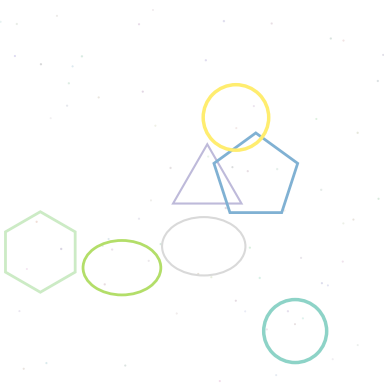[{"shape": "circle", "thickness": 2.5, "radius": 0.41, "center": [0.767, 0.14]}, {"shape": "triangle", "thickness": 1.5, "radius": 0.51, "center": [0.538, 0.523]}, {"shape": "pentagon", "thickness": 2, "radius": 0.57, "center": [0.664, 0.54]}, {"shape": "oval", "thickness": 2, "radius": 0.51, "center": [0.317, 0.305]}, {"shape": "oval", "thickness": 1.5, "radius": 0.54, "center": [0.529, 0.36]}, {"shape": "hexagon", "thickness": 2, "radius": 0.52, "center": [0.105, 0.346]}, {"shape": "circle", "thickness": 2.5, "radius": 0.43, "center": [0.613, 0.695]}]